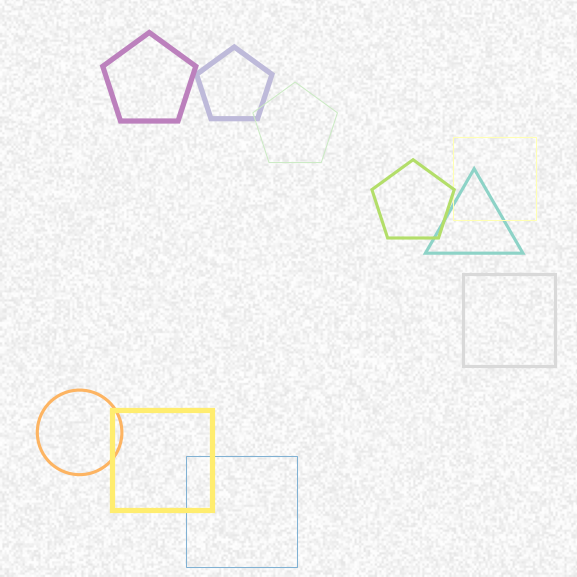[{"shape": "triangle", "thickness": 1.5, "radius": 0.49, "center": [0.821, 0.609]}, {"shape": "square", "thickness": 0.5, "radius": 0.36, "center": [0.856, 0.691]}, {"shape": "pentagon", "thickness": 2.5, "radius": 0.34, "center": [0.406, 0.849]}, {"shape": "square", "thickness": 0.5, "radius": 0.48, "center": [0.418, 0.114]}, {"shape": "circle", "thickness": 1.5, "radius": 0.37, "center": [0.138, 0.25]}, {"shape": "pentagon", "thickness": 1.5, "radius": 0.37, "center": [0.715, 0.648]}, {"shape": "square", "thickness": 1.5, "radius": 0.4, "center": [0.881, 0.445]}, {"shape": "pentagon", "thickness": 2.5, "radius": 0.42, "center": [0.258, 0.858]}, {"shape": "pentagon", "thickness": 0.5, "radius": 0.39, "center": [0.511, 0.78]}, {"shape": "square", "thickness": 2.5, "radius": 0.43, "center": [0.28, 0.202]}]